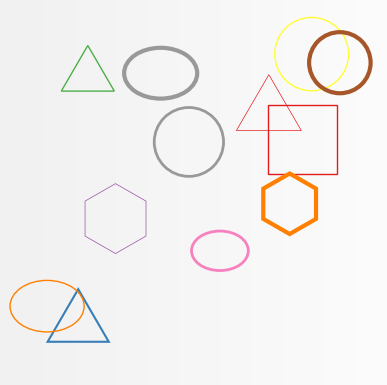[{"shape": "square", "thickness": 1, "radius": 0.45, "center": [0.78, 0.638]}, {"shape": "triangle", "thickness": 0.5, "radius": 0.48, "center": [0.694, 0.709]}, {"shape": "triangle", "thickness": 1.5, "radius": 0.46, "center": [0.202, 0.158]}, {"shape": "triangle", "thickness": 1, "radius": 0.39, "center": [0.227, 0.803]}, {"shape": "hexagon", "thickness": 0.5, "radius": 0.45, "center": [0.298, 0.432]}, {"shape": "hexagon", "thickness": 3, "radius": 0.39, "center": [0.747, 0.471]}, {"shape": "oval", "thickness": 1, "radius": 0.48, "center": [0.121, 0.205]}, {"shape": "circle", "thickness": 1, "radius": 0.48, "center": [0.804, 0.859]}, {"shape": "circle", "thickness": 3, "radius": 0.4, "center": [0.877, 0.837]}, {"shape": "oval", "thickness": 2, "radius": 0.37, "center": [0.568, 0.349]}, {"shape": "circle", "thickness": 2, "radius": 0.45, "center": [0.487, 0.631]}, {"shape": "oval", "thickness": 3, "radius": 0.47, "center": [0.415, 0.81]}]